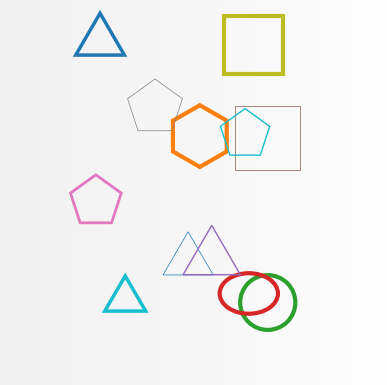[{"shape": "triangle", "thickness": 0.5, "radius": 0.37, "center": [0.485, 0.323]}, {"shape": "triangle", "thickness": 2.5, "radius": 0.36, "center": [0.258, 0.893]}, {"shape": "hexagon", "thickness": 3, "radius": 0.4, "center": [0.516, 0.647]}, {"shape": "circle", "thickness": 3, "radius": 0.36, "center": [0.691, 0.214]}, {"shape": "oval", "thickness": 3, "radius": 0.38, "center": [0.642, 0.238]}, {"shape": "triangle", "thickness": 1, "radius": 0.43, "center": [0.546, 0.329]}, {"shape": "square", "thickness": 0.5, "radius": 0.42, "center": [0.69, 0.642]}, {"shape": "pentagon", "thickness": 2, "radius": 0.34, "center": [0.247, 0.477]}, {"shape": "pentagon", "thickness": 0.5, "radius": 0.37, "center": [0.4, 0.721]}, {"shape": "square", "thickness": 3, "radius": 0.38, "center": [0.654, 0.883]}, {"shape": "pentagon", "thickness": 1, "radius": 0.33, "center": [0.632, 0.651]}, {"shape": "triangle", "thickness": 2.5, "radius": 0.3, "center": [0.323, 0.222]}]